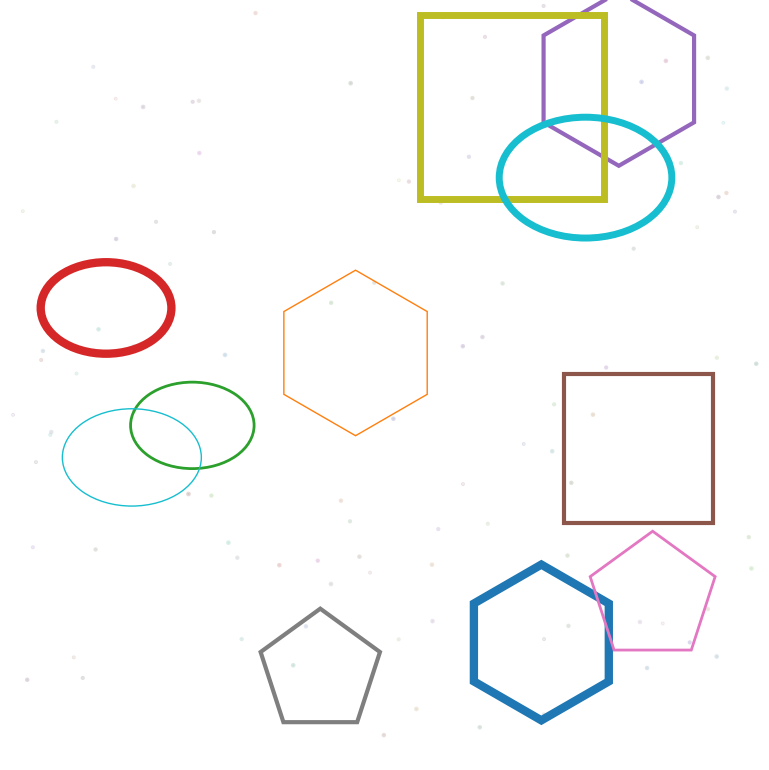[{"shape": "hexagon", "thickness": 3, "radius": 0.51, "center": [0.703, 0.166]}, {"shape": "hexagon", "thickness": 0.5, "radius": 0.54, "center": [0.462, 0.542]}, {"shape": "oval", "thickness": 1, "radius": 0.4, "center": [0.25, 0.448]}, {"shape": "oval", "thickness": 3, "radius": 0.42, "center": [0.138, 0.6]}, {"shape": "hexagon", "thickness": 1.5, "radius": 0.56, "center": [0.804, 0.898]}, {"shape": "square", "thickness": 1.5, "radius": 0.48, "center": [0.829, 0.417]}, {"shape": "pentagon", "thickness": 1, "radius": 0.43, "center": [0.848, 0.225]}, {"shape": "pentagon", "thickness": 1.5, "radius": 0.41, "center": [0.416, 0.128]}, {"shape": "square", "thickness": 2.5, "radius": 0.6, "center": [0.665, 0.861]}, {"shape": "oval", "thickness": 2.5, "radius": 0.56, "center": [0.76, 0.769]}, {"shape": "oval", "thickness": 0.5, "radius": 0.45, "center": [0.171, 0.406]}]